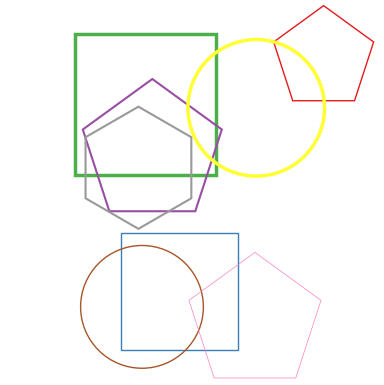[{"shape": "pentagon", "thickness": 1, "radius": 0.68, "center": [0.841, 0.849]}, {"shape": "square", "thickness": 1, "radius": 0.76, "center": [0.466, 0.242]}, {"shape": "square", "thickness": 2.5, "radius": 0.91, "center": [0.378, 0.729]}, {"shape": "pentagon", "thickness": 1.5, "radius": 0.95, "center": [0.396, 0.605]}, {"shape": "circle", "thickness": 2.5, "radius": 0.89, "center": [0.665, 0.72]}, {"shape": "circle", "thickness": 1, "radius": 0.8, "center": [0.369, 0.203]}, {"shape": "pentagon", "thickness": 0.5, "radius": 0.9, "center": [0.662, 0.164]}, {"shape": "hexagon", "thickness": 1.5, "radius": 0.79, "center": [0.36, 0.564]}]